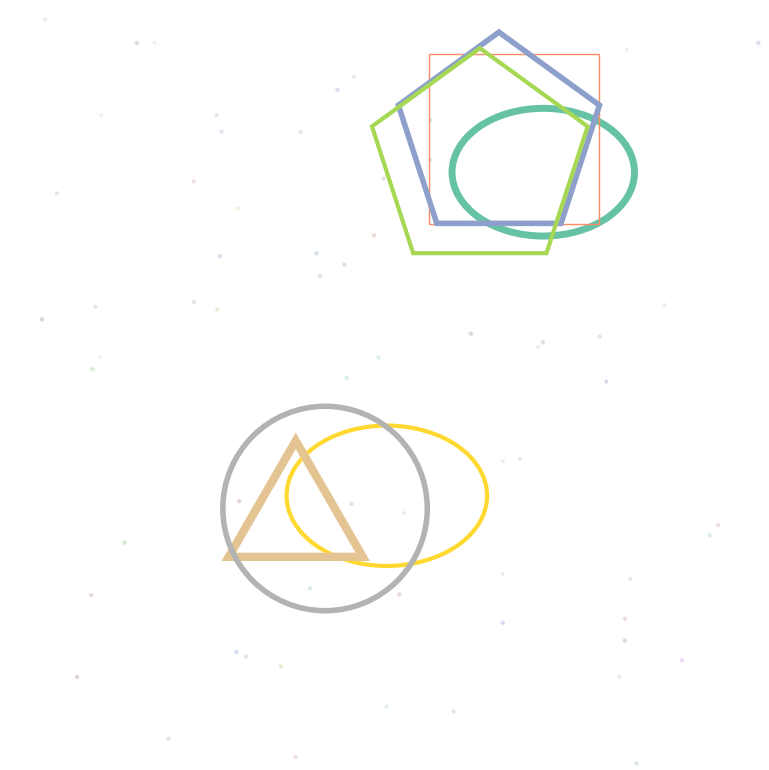[{"shape": "oval", "thickness": 2.5, "radius": 0.59, "center": [0.706, 0.776]}, {"shape": "square", "thickness": 0.5, "radius": 0.55, "center": [0.668, 0.819]}, {"shape": "pentagon", "thickness": 2, "radius": 0.69, "center": [0.648, 0.821]}, {"shape": "pentagon", "thickness": 1.5, "radius": 0.74, "center": [0.623, 0.79]}, {"shape": "oval", "thickness": 1.5, "radius": 0.65, "center": [0.502, 0.356]}, {"shape": "triangle", "thickness": 3, "radius": 0.5, "center": [0.384, 0.327]}, {"shape": "circle", "thickness": 2, "radius": 0.66, "center": [0.422, 0.34]}]